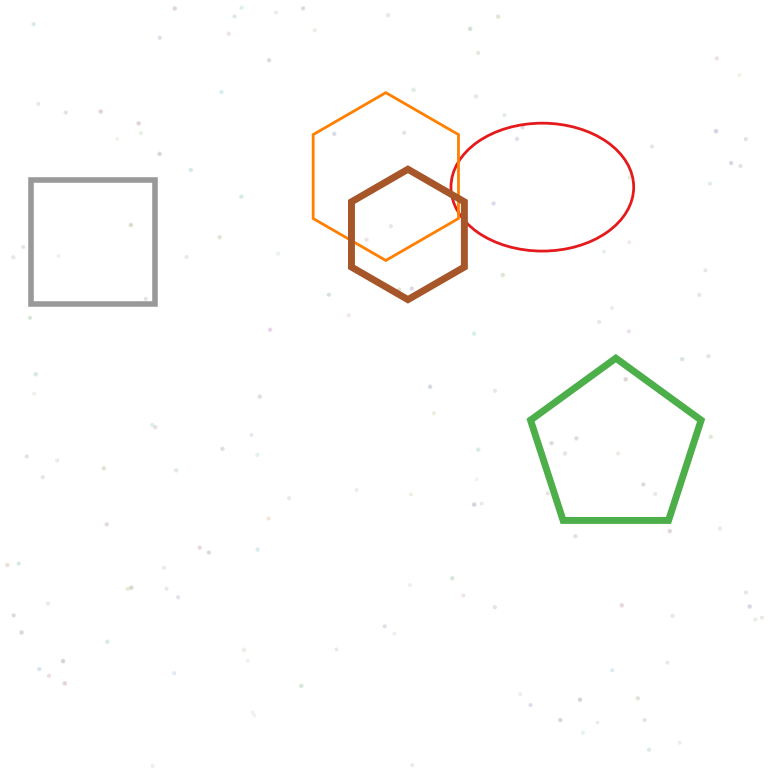[{"shape": "oval", "thickness": 1, "radius": 0.59, "center": [0.704, 0.757]}, {"shape": "pentagon", "thickness": 2.5, "radius": 0.58, "center": [0.8, 0.418]}, {"shape": "hexagon", "thickness": 1, "radius": 0.54, "center": [0.501, 0.771]}, {"shape": "hexagon", "thickness": 2.5, "radius": 0.42, "center": [0.53, 0.696]}, {"shape": "square", "thickness": 2, "radius": 0.4, "center": [0.121, 0.686]}]